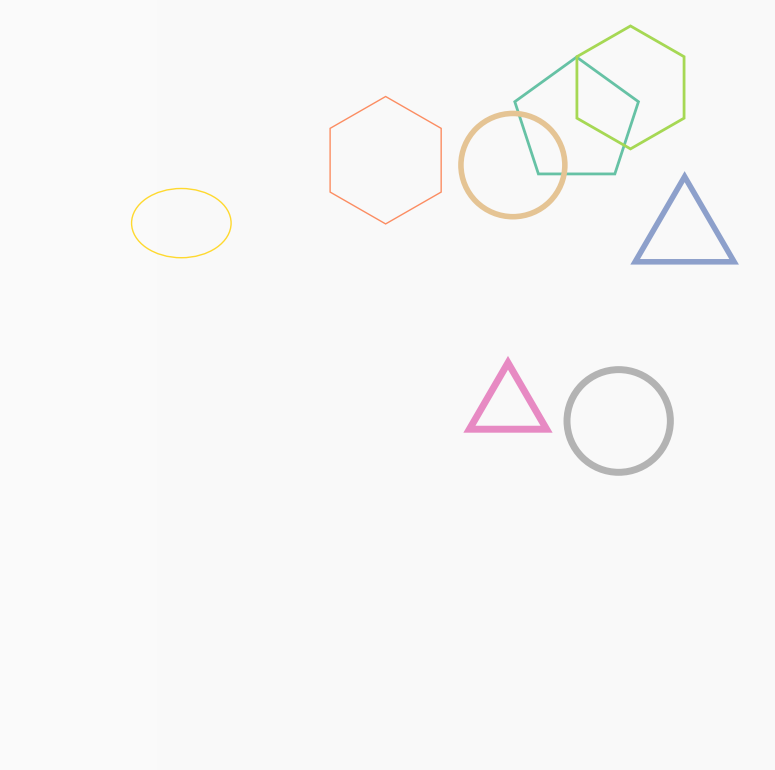[{"shape": "pentagon", "thickness": 1, "radius": 0.42, "center": [0.744, 0.842]}, {"shape": "hexagon", "thickness": 0.5, "radius": 0.41, "center": [0.498, 0.792]}, {"shape": "triangle", "thickness": 2, "radius": 0.37, "center": [0.883, 0.697]}, {"shape": "triangle", "thickness": 2.5, "radius": 0.29, "center": [0.655, 0.471]}, {"shape": "hexagon", "thickness": 1, "radius": 0.4, "center": [0.814, 0.886]}, {"shape": "oval", "thickness": 0.5, "radius": 0.32, "center": [0.234, 0.71]}, {"shape": "circle", "thickness": 2, "radius": 0.34, "center": [0.662, 0.786]}, {"shape": "circle", "thickness": 2.5, "radius": 0.33, "center": [0.798, 0.453]}]